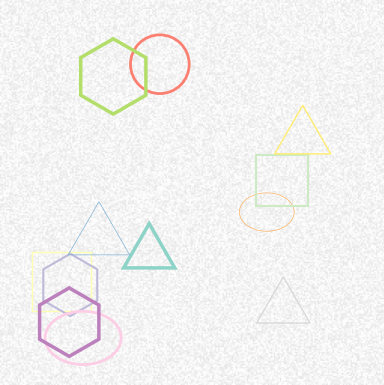[{"shape": "triangle", "thickness": 2.5, "radius": 0.38, "center": [0.388, 0.342]}, {"shape": "square", "thickness": 1, "radius": 0.38, "center": [0.161, 0.268]}, {"shape": "hexagon", "thickness": 1.5, "radius": 0.4, "center": [0.183, 0.26]}, {"shape": "circle", "thickness": 2, "radius": 0.38, "center": [0.415, 0.833]}, {"shape": "triangle", "thickness": 0.5, "radius": 0.46, "center": [0.257, 0.384]}, {"shape": "oval", "thickness": 0.5, "radius": 0.36, "center": [0.693, 0.449]}, {"shape": "hexagon", "thickness": 2.5, "radius": 0.49, "center": [0.294, 0.801]}, {"shape": "oval", "thickness": 2, "radius": 0.49, "center": [0.216, 0.122]}, {"shape": "triangle", "thickness": 1, "radius": 0.4, "center": [0.736, 0.201]}, {"shape": "hexagon", "thickness": 2.5, "radius": 0.44, "center": [0.18, 0.163]}, {"shape": "square", "thickness": 1.5, "radius": 0.33, "center": [0.732, 0.532]}, {"shape": "triangle", "thickness": 1, "radius": 0.42, "center": [0.786, 0.642]}]